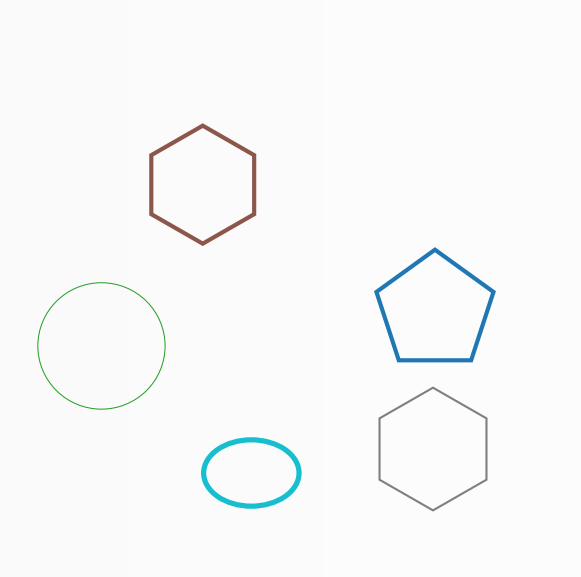[{"shape": "pentagon", "thickness": 2, "radius": 0.53, "center": [0.748, 0.461]}, {"shape": "circle", "thickness": 0.5, "radius": 0.55, "center": [0.175, 0.4]}, {"shape": "hexagon", "thickness": 2, "radius": 0.51, "center": [0.349, 0.679]}, {"shape": "hexagon", "thickness": 1, "radius": 0.53, "center": [0.745, 0.222]}, {"shape": "oval", "thickness": 2.5, "radius": 0.41, "center": [0.432, 0.18]}]